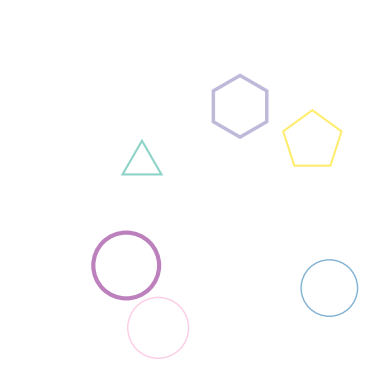[{"shape": "triangle", "thickness": 1.5, "radius": 0.29, "center": [0.369, 0.576]}, {"shape": "hexagon", "thickness": 2.5, "radius": 0.4, "center": [0.624, 0.724]}, {"shape": "circle", "thickness": 1, "radius": 0.37, "center": [0.855, 0.252]}, {"shape": "circle", "thickness": 1, "radius": 0.4, "center": [0.411, 0.148]}, {"shape": "circle", "thickness": 3, "radius": 0.43, "center": [0.328, 0.31]}, {"shape": "pentagon", "thickness": 1.5, "radius": 0.4, "center": [0.811, 0.634]}]